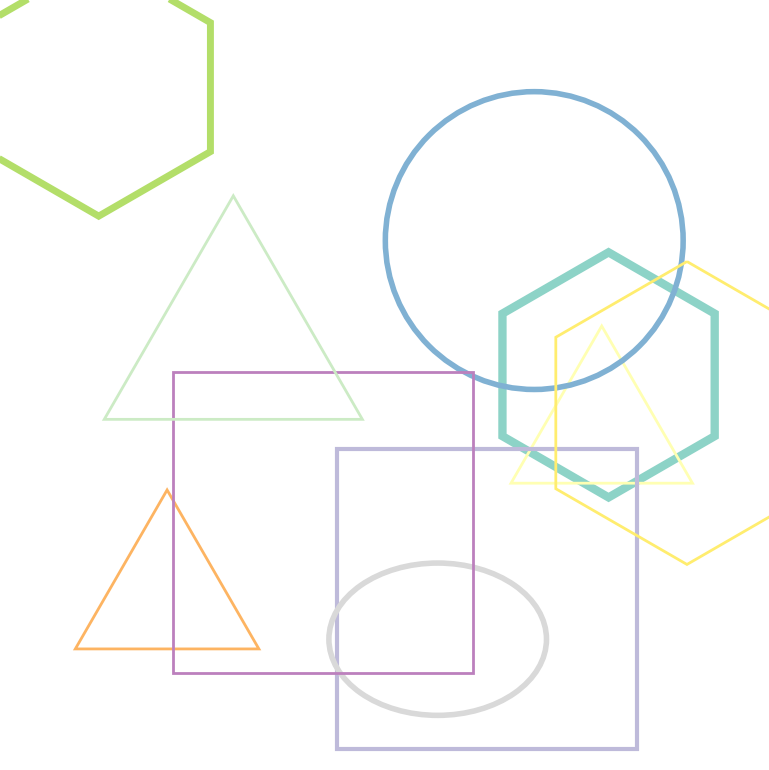[{"shape": "hexagon", "thickness": 3, "radius": 0.8, "center": [0.79, 0.513]}, {"shape": "triangle", "thickness": 1, "radius": 0.68, "center": [0.781, 0.441]}, {"shape": "square", "thickness": 1.5, "radius": 0.98, "center": [0.632, 0.222]}, {"shape": "circle", "thickness": 2, "radius": 0.97, "center": [0.694, 0.688]}, {"shape": "triangle", "thickness": 1, "radius": 0.69, "center": [0.217, 0.226]}, {"shape": "hexagon", "thickness": 2.5, "radius": 0.84, "center": [0.128, 0.887]}, {"shape": "oval", "thickness": 2, "radius": 0.71, "center": [0.568, 0.17]}, {"shape": "square", "thickness": 1, "radius": 0.98, "center": [0.419, 0.321]}, {"shape": "triangle", "thickness": 1, "radius": 0.97, "center": [0.303, 0.552]}, {"shape": "hexagon", "thickness": 1, "radius": 0.98, "center": [0.892, 0.464]}]